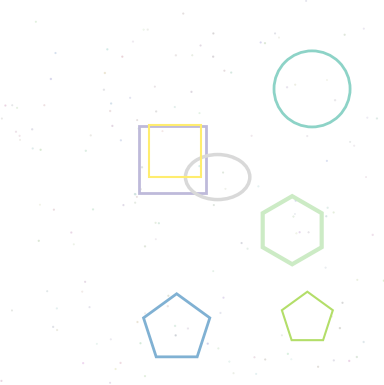[{"shape": "circle", "thickness": 2, "radius": 0.49, "center": [0.811, 0.769]}, {"shape": "square", "thickness": 2, "radius": 0.44, "center": [0.449, 0.586]}, {"shape": "pentagon", "thickness": 2, "radius": 0.45, "center": [0.459, 0.146]}, {"shape": "pentagon", "thickness": 1.5, "radius": 0.35, "center": [0.798, 0.173]}, {"shape": "oval", "thickness": 2.5, "radius": 0.42, "center": [0.565, 0.54]}, {"shape": "hexagon", "thickness": 3, "radius": 0.44, "center": [0.759, 0.402]}, {"shape": "square", "thickness": 1.5, "radius": 0.34, "center": [0.454, 0.608]}]